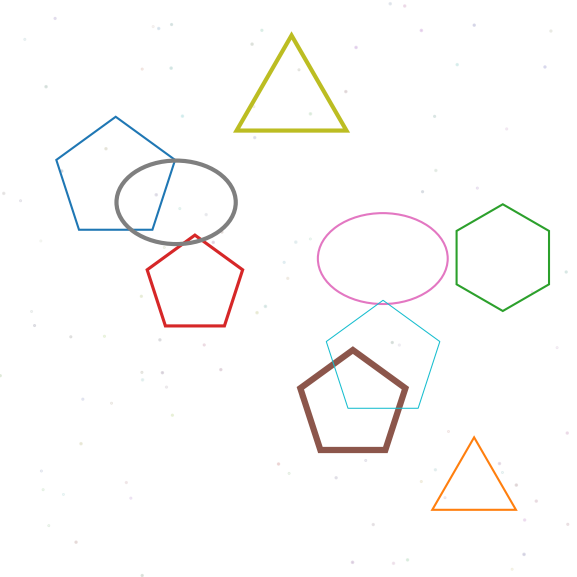[{"shape": "pentagon", "thickness": 1, "radius": 0.54, "center": [0.2, 0.689]}, {"shape": "triangle", "thickness": 1, "radius": 0.42, "center": [0.821, 0.158]}, {"shape": "hexagon", "thickness": 1, "radius": 0.46, "center": [0.871, 0.553]}, {"shape": "pentagon", "thickness": 1.5, "radius": 0.43, "center": [0.338, 0.505]}, {"shape": "pentagon", "thickness": 3, "radius": 0.48, "center": [0.611, 0.297]}, {"shape": "oval", "thickness": 1, "radius": 0.56, "center": [0.663, 0.551]}, {"shape": "oval", "thickness": 2, "radius": 0.52, "center": [0.305, 0.649]}, {"shape": "triangle", "thickness": 2, "radius": 0.55, "center": [0.505, 0.828]}, {"shape": "pentagon", "thickness": 0.5, "radius": 0.52, "center": [0.663, 0.376]}]